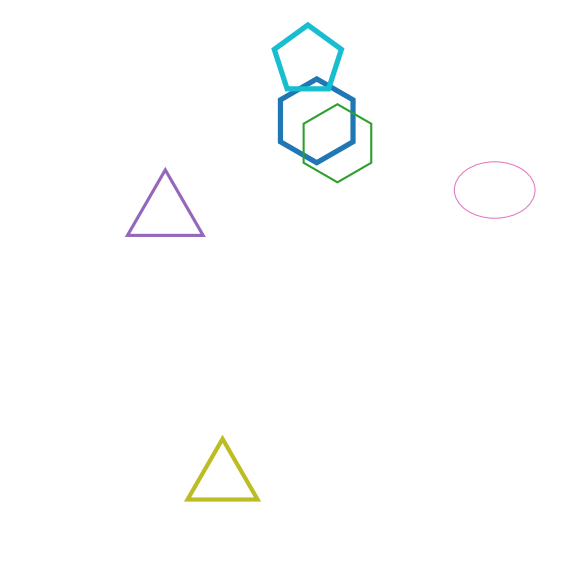[{"shape": "hexagon", "thickness": 2.5, "radius": 0.36, "center": [0.548, 0.79]}, {"shape": "hexagon", "thickness": 1, "radius": 0.34, "center": [0.584, 0.751]}, {"shape": "triangle", "thickness": 1.5, "radius": 0.38, "center": [0.286, 0.629]}, {"shape": "oval", "thickness": 0.5, "radius": 0.35, "center": [0.857, 0.67]}, {"shape": "triangle", "thickness": 2, "radius": 0.35, "center": [0.385, 0.169]}, {"shape": "pentagon", "thickness": 2.5, "radius": 0.31, "center": [0.533, 0.895]}]